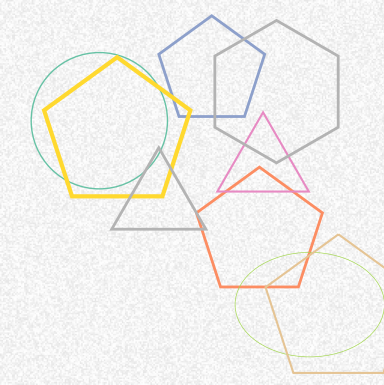[{"shape": "circle", "thickness": 1, "radius": 0.89, "center": [0.258, 0.686]}, {"shape": "pentagon", "thickness": 2, "radius": 0.86, "center": [0.674, 0.394]}, {"shape": "pentagon", "thickness": 2, "radius": 0.72, "center": [0.55, 0.814]}, {"shape": "triangle", "thickness": 1.5, "radius": 0.69, "center": [0.683, 0.571]}, {"shape": "oval", "thickness": 0.5, "radius": 0.97, "center": [0.805, 0.209]}, {"shape": "pentagon", "thickness": 3, "radius": 1.0, "center": [0.304, 0.652]}, {"shape": "pentagon", "thickness": 1.5, "radius": 1.0, "center": [0.879, 0.192]}, {"shape": "hexagon", "thickness": 2, "radius": 0.92, "center": [0.718, 0.762]}, {"shape": "triangle", "thickness": 2, "radius": 0.71, "center": [0.412, 0.475]}]